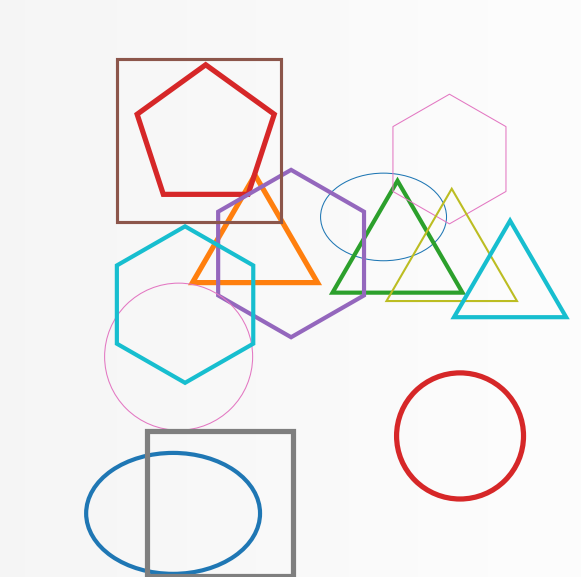[{"shape": "oval", "thickness": 2, "radius": 0.75, "center": [0.298, 0.11]}, {"shape": "oval", "thickness": 0.5, "radius": 0.54, "center": [0.66, 0.623]}, {"shape": "triangle", "thickness": 2.5, "radius": 0.62, "center": [0.439, 0.572]}, {"shape": "triangle", "thickness": 2, "radius": 0.65, "center": [0.684, 0.557]}, {"shape": "pentagon", "thickness": 2.5, "radius": 0.62, "center": [0.354, 0.763]}, {"shape": "circle", "thickness": 2.5, "radius": 0.55, "center": [0.791, 0.244]}, {"shape": "hexagon", "thickness": 2, "radius": 0.72, "center": [0.501, 0.56]}, {"shape": "square", "thickness": 1.5, "radius": 0.71, "center": [0.343, 0.755]}, {"shape": "circle", "thickness": 0.5, "radius": 0.64, "center": [0.307, 0.382]}, {"shape": "hexagon", "thickness": 0.5, "radius": 0.56, "center": [0.773, 0.724]}, {"shape": "square", "thickness": 2.5, "radius": 0.63, "center": [0.378, 0.128]}, {"shape": "triangle", "thickness": 1, "radius": 0.65, "center": [0.777, 0.543]}, {"shape": "hexagon", "thickness": 2, "radius": 0.68, "center": [0.318, 0.472]}, {"shape": "triangle", "thickness": 2, "radius": 0.56, "center": [0.878, 0.506]}]